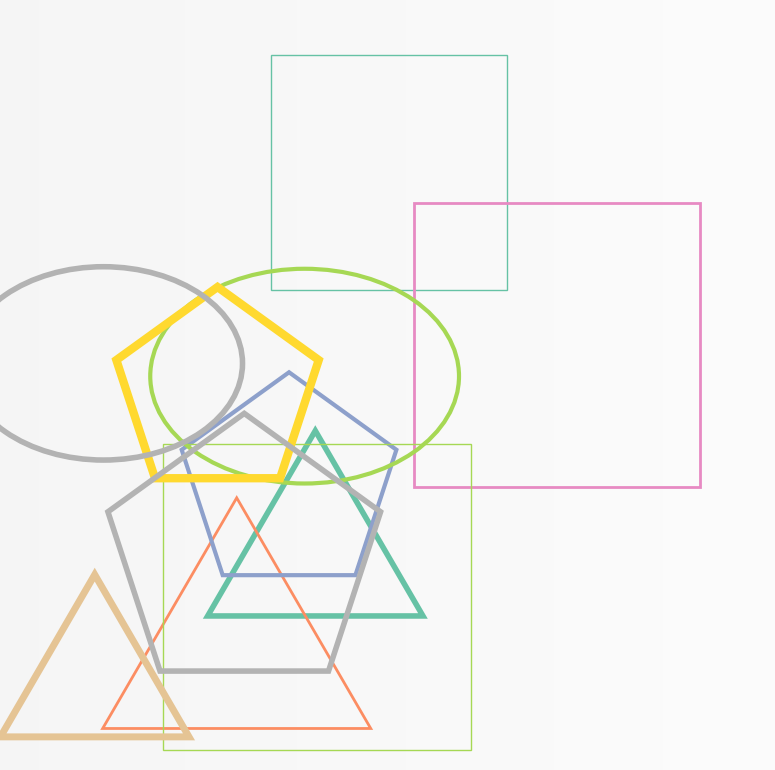[{"shape": "square", "thickness": 0.5, "radius": 0.76, "center": [0.502, 0.776]}, {"shape": "triangle", "thickness": 2, "radius": 0.8, "center": [0.407, 0.28]}, {"shape": "triangle", "thickness": 1, "radius": 1.0, "center": [0.305, 0.154]}, {"shape": "pentagon", "thickness": 1.5, "radius": 0.73, "center": [0.373, 0.371]}, {"shape": "square", "thickness": 1, "radius": 0.92, "center": [0.719, 0.552]}, {"shape": "square", "thickness": 0.5, "radius": 0.99, "center": [0.409, 0.224]}, {"shape": "oval", "thickness": 1.5, "radius": 1.0, "center": [0.393, 0.512]}, {"shape": "pentagon", "thickness": 3, "radius": 0.69, "center": [0.281, 0.49]}, {"shape": "triangle", "thickness": 2.5, "radius": 0.7, "center": [0.122, 0.113]}, {"shape": "oval", "thickness": 2, "radius": 0.9, "center": [0.134, 0.528]}, {"shape": "pentagon", "thickness": 2, "radius": 0.92, "center": [0.315, 0.278]}]